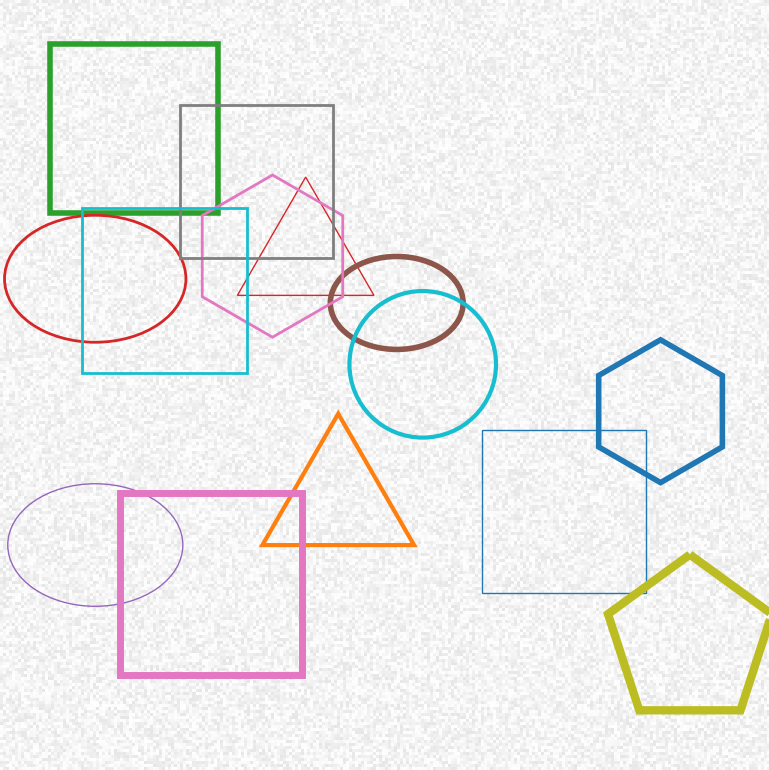[{"shape": "square", "thickness": 0.5, "radius": 0.53, "center": [0.732, 0.336]}, {"shape": "hexagon", "thickness": 2, "radius": 0.46, "center": [0.858, 0.466]}, {"shape": "triangle", "thickness": 1.5, "radius": 0.57, "center": [0.439, 0.349]}, {"shape": "square", "thickness": 2, "radius": 0.55, "center": [0.174, 0.833]}, {"shape": "oval", "thickness": 1, "radius": 0.59, "center": [0.124, 0.638]}, {"shape": "triangle", "thickness": 0.5, "radius": 0.51, "center": [0.397, 0.668]}, {"shape": "oval", "thickness": 0.5, "radius": 0.57, "center": [0.124, 0.292]}, {"shape": "oval", "thickness": 2, "radius": 0.43, "center": [0.515, 0.607]}, {"shape": "square", "thickness": 2.5, "radius": 0.59, "center": [0.274, 0.242]}, {"shape": "hexagon", "thickness": 1, "radius": 0.53, "center": [0.354, 0.667]}, {"shape": "square", "thickness": 1, "radius": 0.5, "center": [0.333, 0.764]}, {"shape": "pentagon", "thickness": 3, "radius": 0.56, "center": [0.896, 0.168]}, {"shape": "square", "thickness": 1, "radius": 0.54, "center": [0.213, 0.623]}, {"shape": "circle", "thickness": 1.5, "radius": 0.48, "center": [0.549, 0.527]}]